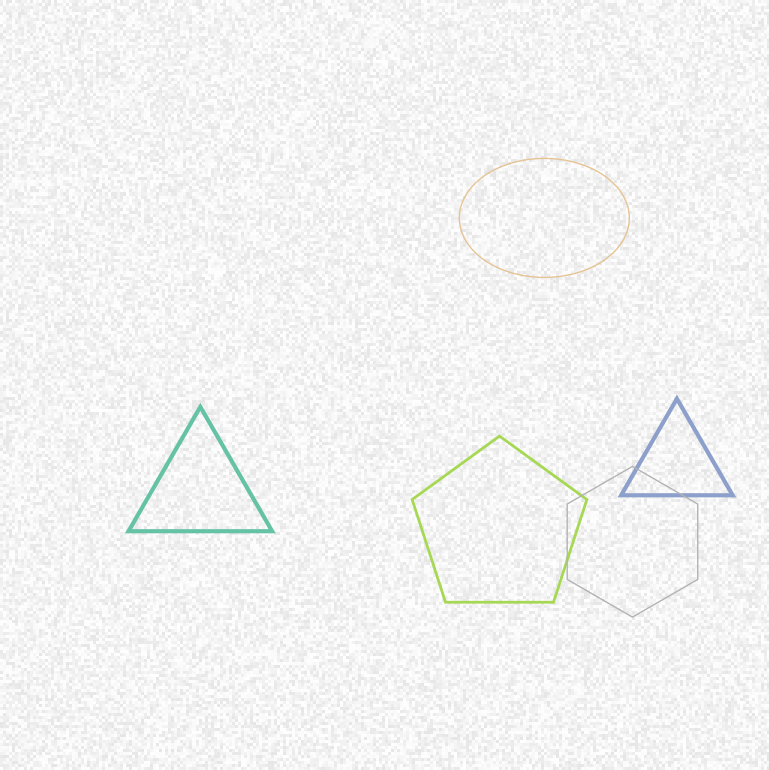[{"shape": "triangle", "thickness": 1.5, "radius": 0.54, "center": [0.26, 0.364]}, {"shape": "triangle", "thickness": 1.5, "radius": 0.42, "center": [0.879, 0.399]}, {"shape": "pentagon", "thickness": 1, "radius": 0.6, "center": [0.649, 0.314]}, {"shape": "oval", "thickness": 0.5, "radius": 0.55, "center": [0.707, 0.717]}, {"shape": "hexagon", "thickness": 0.5, "radius": 0.49, "center": [0.821, 0.296]}]